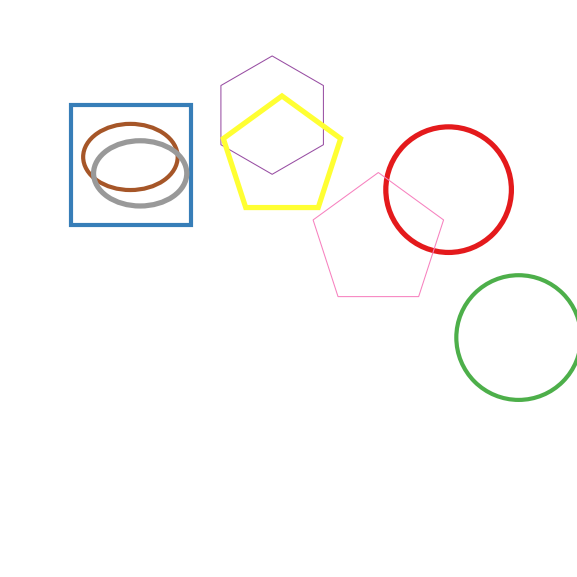[{"shape": "circle", "thickness": 2.5, "radius": 0.54, "center": [0.777, 0.671]}, {"shape": "square", "thickness": 2, "radius": 0.52, "center": [0.227, 0.714]}, {"shape": "circle", "thickness": 2, "radius": 0.54, "center": [0.898, 0.415]}, {"shape": "hexagon", "thickness": 0.5, "radius": 0.51, "center": [0.471, 0.8]}, {"shape": "pentagon", "thickness": 2.5, "radius": 0.53, "center": [0.488, 0.726]}, {"shape": "oval", "thickness": 2, "radius": 0.41, "center": [0.226, 0.727]}, {"shape": "pentagon", "thickness": 0.5, "radius": 0.59, "center": [0.655, 0.582]}, {"shape": "oval", "thickness": 2.5, "radius": 0.4, "center": [0.243, 0.699]}]